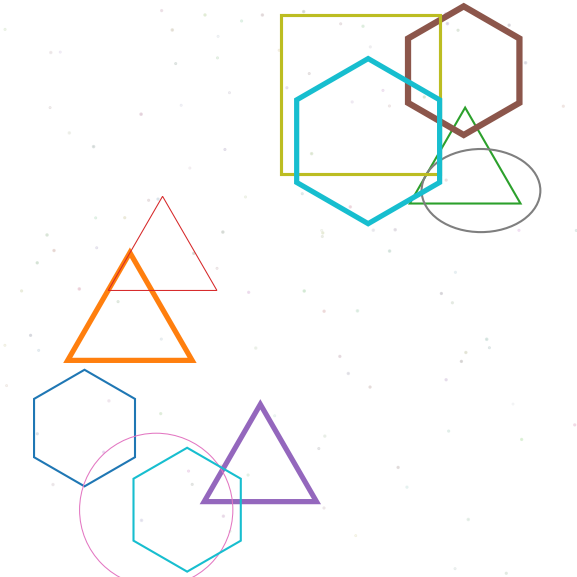[{"shape": "hexagon", "thickness": 1, "radius": 0.5, "center": [0.146, 0.258]}, {"shape": "triangle", "thickness": 2.5, "radius": 0.62, "center": [0.225, 0.437]}, {"shape": "triangle", "thickness": 1, "radius": 0.55, "center": [0.805, 0.702]}, {"shape": "triangle", "thickness": 0.5, "radius": 0.54, "center": [0.281, 0.551]}, {"shape": "triangle", "thickness": 2.5, "radius": 0.56, "center": [0.451, 0.187]}, {"shape": "hexagon", "thickness": 3, "radius": 0.56, "center": [0.803, 0.877]}, {"shape": "circle", "thickness": 0.5, "radius": 0.66, "center": [0.27, 0.116]}, {"shape": "oval", "thickness": 1, "radius": 0.51, "center": [0.833, 0.669]}, {"shape": "square", "thickness": 1.5, "radius": 0.69, "center": [0.624, 0.836]}, {"shape": "hexagon", "thickness": 2.5, "radius": 0.71, "center": [0.637, 0.755]}, {"shape": "hexagon", "thickness": 1, "radius": 0.54, "center": [0.324, 0.117]}]